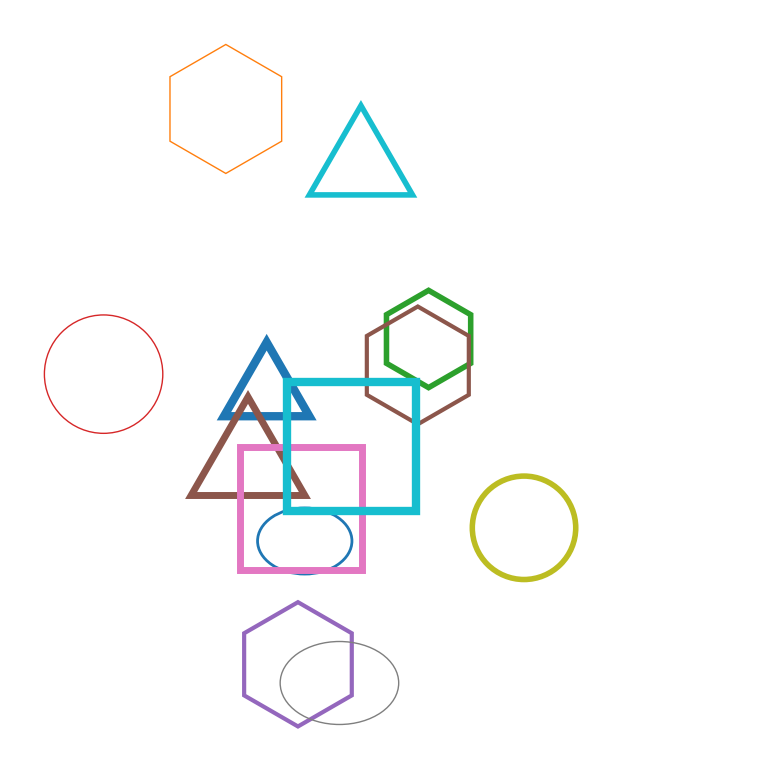[{"shape": "oval", "thickness": 1, "radius": 0.31, "center": [0.396, 0.297]}, {"shape": "triangle", "thickness": 3, "radius": 0.32, "center": [0.346, 0.491]}, {"shape": "hexagon", "thickness": 0.5, "radius": 0.42, "center": [0.293, 0.859]}, {"shape": "hexagon", "thickness": 2, "radius": 0.32, "center": [0.557, 0.56]}, {"shape": "circle", "thickness": 0.5, "radius": 0.38, "center": [0.135, 0.514]}, {"shape": "hexagon", "thickness": 1.5, "radius": 0.4, "center": [0.387, 0.137]}, {"shape": "triangle", "thickness": 2.5, "radius": 0.43, "center": [0.322, 0.399]}, {"shape": "hexagon", "thickness": 1.5, "radius": 0.38, "center": [0.543, 0.525]}, {"shape": "square", "thickness": 2.5, "radius": 0.4, "center": [0.391, 0.339]}, {"shape": "oval", "thickness": 0.5, "radius": 0.38, "center": [0.441, 0.113]}, {"shape": "circle", "thickness": 2, "radius": 0.34, "center": [0.681, 0.315]}, {"shape": "square", "thickness": 3, "radius": 0.42, "center": [0.456, 0.42]}, {"shape": "triangle", "thickness": 2, "radius": 0.39, "center": [0.469, 0.786]}]